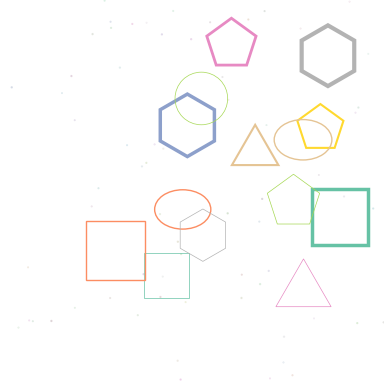[{"shape": "square", "thickness": 0.5, "radius": 0.3, "center": [0.432, 0.284]}, {"shape": "square", "thickness": 2.5, "radius": 0.36, "center": [0.883, 0.436]}, {"shape": "square", "thickness": 1, "radius": 0.39, "center": [0.3, 0.349]}, {"shape": "oval", "thickness": 1, "radius": 0.36, "center": [0.475, 0.456]}, {"shape": "hexagon", "thickness": 2.5, "radius": 0.41, "center": [0.487, 0.674]}, {"shape": "triangle", "thickness": 0.5, "radius": 0.41, "center": [0.788, 0.245]}, {"shape": "pentagon", "thickness": 2, "radius": 0.34, "center": [0.601, 0.885]}, {"shape": "circle", "thickness": 0.5, "radius": 0.34, "center": [0.523, 0.744]}, {"shape": "pentagon", "thickness": 0.5, "radius": 0.36, "center": [0.762, 0.476]}, {"shape": "pentagon", "thickness": 1.5, "radius": 0.31, "center": [0.832, 0.667]}, {"shape": "triangle", "thickness": 1.5, "radius": 0.35, "center": [0.663, 0.606]}, {"shape": "oval", "thickness": 1, "radius": 0.37, "center": [0.787, 0.637]}, {"shape": "hexagon", "thickness": 3, "radius": 0.39, "center": [0.852, 0.855]}, {"shape": "hexagon", "thickness": 0.5, "radius": 0.34, "center": [0.527, 0.389]}]